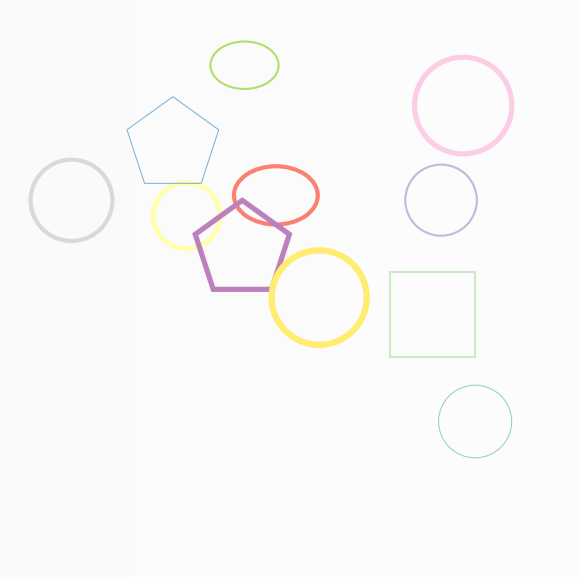[{"shape": "circle", "thickness": 0.5, "radius": 0.31, "center": [0.817, 0.269]}, {"shape": "circle", "thickness": 2.5, "radius": 0.29, "center": [0.321, 0.626]}, {"shape": "circle", "thickness": 1, "radius": 0.31, "center": [0.759, 0.653]}, {"shape": "oval", "thickness": 2, "radius": 0.36, "center": [0.475, 0.661]}, {"shape": "pentagon", "thickness": 0.5, "radius": 0.41, "center": [0.297, 0.749]}, {"shape": "oval", "thickness": 1, "radius": 0.29, "center": [0.421, 0.886]}, {"shape": "circle", "thickness": 2.5, "radius": 0.42, "center": [0.797, 0.816]}, {"shape": "circle", "thickness": 2, "radius": 0.35, "center": [0.123, 0.652]}, {"shape": "pentagon", "thickness": 2.5, "radius": 0.43, "center": [0.417, 0.567]}, {"shape": "square", "thickness": 1, "radius": 0.37, "center": [0.745, 0.455]}, {"shape": "circle", "thickness": 3, "radius": 0.41, "center": [0.549, 0.484]}]